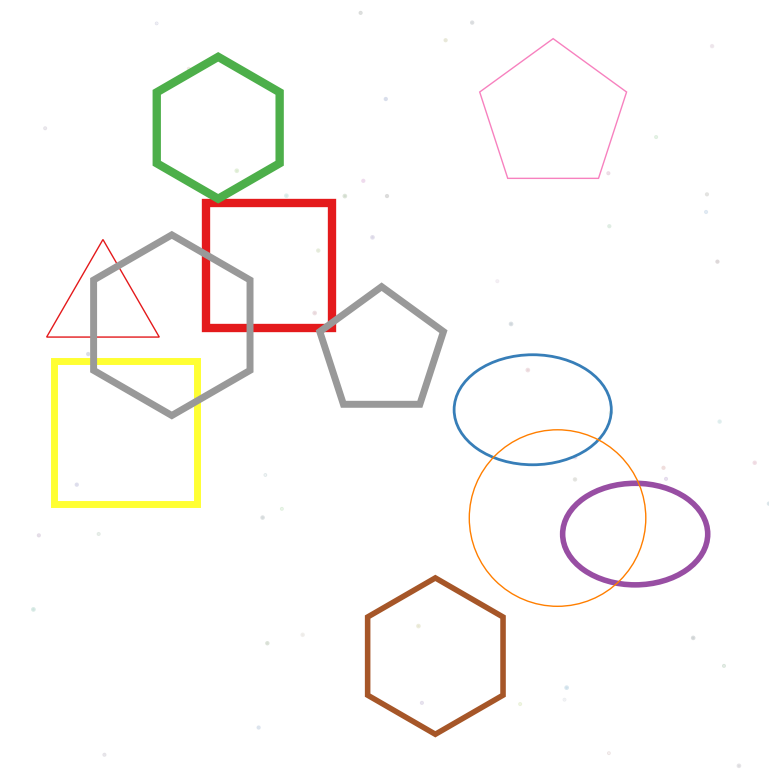[{"shape": "square", "thickness": 3, "radius": 0.41, "center": [0.349, 0.655]}, {"shape": "triangle", "thickness": 0.5, "radius": 0.42, "center": [0.134, 0.604]}, {"shape": "oval", "thickness": 1, "radius": 0.51, "center": [0.692, 0.468]}, {"shape": "hexagon", "thickness": 3, "radius": 0.46, "center": [0.283, 0.834]}, {"shape": "oval", "thickness": 2, "radius": 0.47, "center": [0.825, 0.306]}, {"shape": "circle", "thickness": 0.5, "radius": 0.57, "center": [0.724, 0.327]}, {"shape": "square", "thickness": 2.5, "radius": 0.46, "center": [0.163, 0.438]}, {"shape": "hexagon", "thickness": 2, "radius": 0.51, "center": [0.565, 0.148]}, {"shape": "pentagon", "thickness": 0.5, "radius": 0.5, "center": [0.718, 0.85]}, {"shape": "pentagon", "thickness": 2.5, "radius": 0.42, "center": [0.496, 0.543]}, {"shape": "hexagon", "thickness": 2.5, "radius": 0.59, "center": [0.223, 0.578]}]